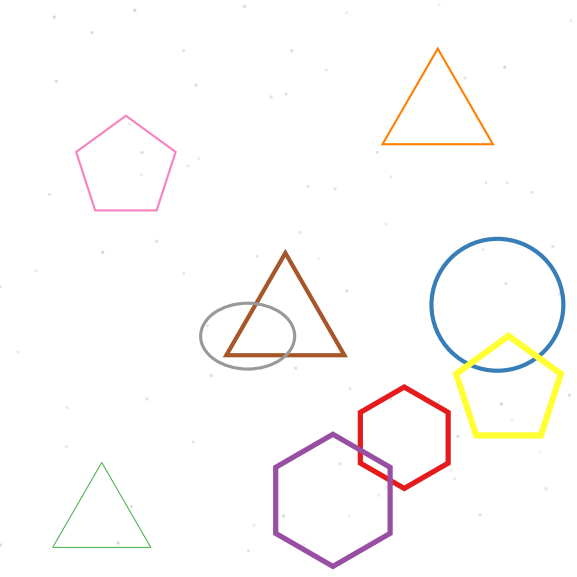[{"shape": "hexagon", "thickness": 2.5, "radius": 0.44, "center": [0.7, 0.241]}, {"shape": "circle", "thickness": 2, "radius": 0.57, "center": [0.861, 0.471]}, {"shape": "triangle", "thickness": 0.5, "radius": 0.49, "center": [0.176, 0.1]}, {"shape": "hexagon", "thickness": 2.5, "radius": 0.57, "center": [0.576, 0.133]}, {"shape": "triangle", "thickness": 1, "radius": 0.55, "center": [0.758, 0.805]}, {"shape": "pentagon", "thickness": 3, "radius": 0.48, "center": [0.881, 0.322]}, {"shape": "triangle", "thickness": 2, "radius": 0.59, "center": [0.494, 0.443]}, {"shape": "pentagon", "thickness": 1, "radius": 0.45, "center": [0.218, 0.708]}, {"shape": "oval", "thickness": 1.5, "radius": 0.41, "center": [0.429, 0.417]}]